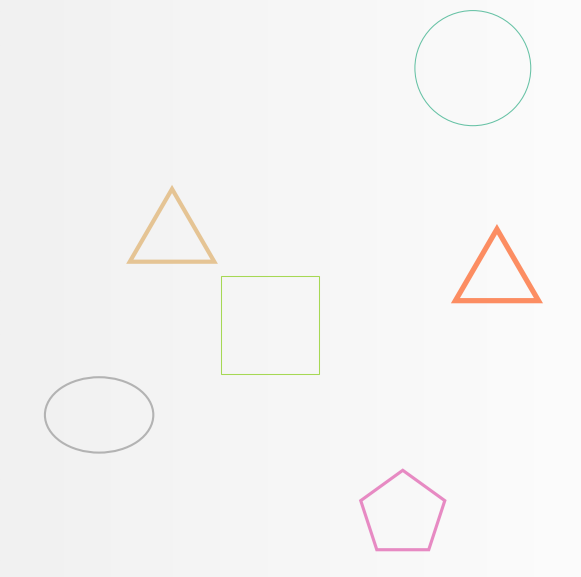[{"shape": "circle", "thickness": 0.5, "radius": 0.5, "center": [0.813, 0.881]}, {"shape": "triangle", "thickness": 2.5, "radius": 0.41, "center": [0.855, 0.52]}, {"shape": "pentagon", "thickness": 1.5, "radius": 0.38, "center": [0.693, 0.109]}, {"shape": "square", "thickness": 0.5, "radius": 0.42, "center": [0.465, 0.436]}, {"shape": "triangle", "thickness": 2, "radius": 0.42, "center": [0.296, 0.588]}, {"shape": "oval", "thickness": 1, "radius": 0.47, "center": [0.171, 0.281]}]